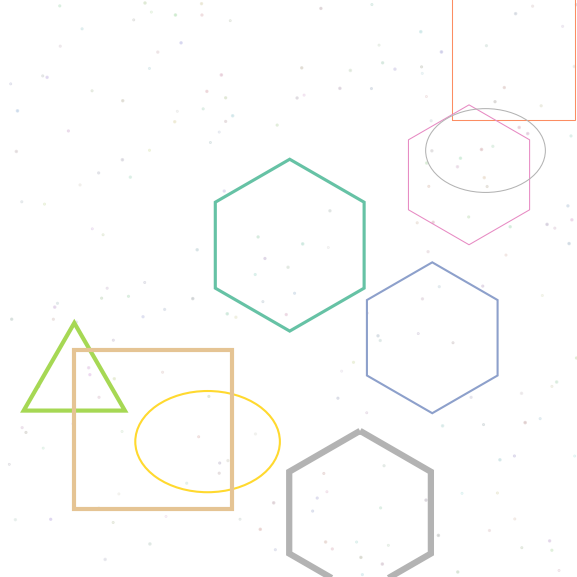[{"shape": "hexagon", "thickness": 1.5, "radius": 0.74, "center": [0.502, 0.575]}, {"shape": "square", "thickness": 0.5, "radius": 0.53, "center": [0.89, 0.898]}, {"shape": "hexagon", "thickness": 1, "radius": 0.65, "center": [0.748, 0.414]}, {"shape": "hexagon", "thickness": 0.5, "radius": 0.61, "center": [0.812, 0.696]}, {"shape": "triangle", "thickness": 2, "radius": 0.51, "center": [0.129, 0.339]}, {"shape": "oval", "thickness": 1, "radius": 0.63, "center": [0.359, 0.234]}, {"shape": "square", "thickness": 2, "radius": 0.69, "center": [0.265, 0.255]}, {"shape": "oval", "thickness": 0.5, "radius": 0.52, "center": [0.841, 0.738]}, {"shape": "hexagon", "thickness": 3, "radius": 0.71, "center": [0.623, 0.111]}]